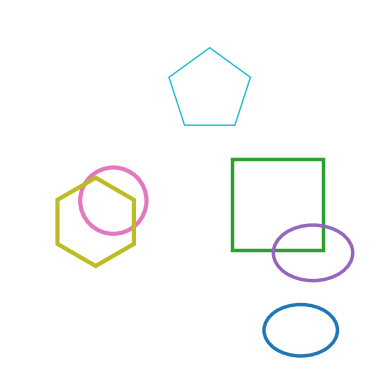[{"shape": "oval", "thickness": 2.5, "radius": 0.48, "center": [0.781, 0.142]}, {"shape": "square", "thickness": 2.5, "radius": 0.59, "center": [0.72, 0.468]}, {"shape": "oval", "thickness": 2.5, "radius": 0.52, "center": [0.813, 0.343]}, {"shape": "circle", "thickness": 3, "radius": 0.43, "center": [0.294, 0.479]}, {"shape": "hexagon", "thickness": 3, "radius": 0.57, "center": [0.249, 0.424]}, {"shape": "pentagon", "thickness": 1, "radius": 0.56, "center": [0.545, 0.765]}]